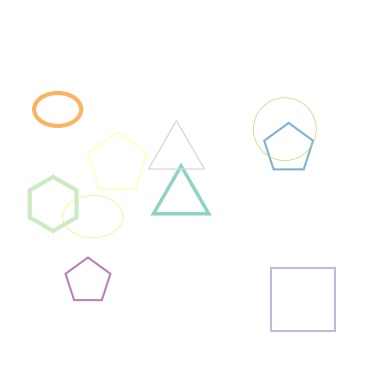[{"shape": "triangle", "thickness": 2.5, "radius": 0.41, "center": [0.47, 0.486]}, {"shape": "pentagon", "thickness": 1, "radius": 0.41, "center": [0.305, 0.576]}, {"shape": "square", "thickness": 1.5, "radius": 0.41, "center": [0.787, 0.222]}, {"shape": "pentagon", "thickness": 1.5, "radius": 0.33, "center": [0.75, 0.614]}, {"shape": "oval", "thickness": 3, "radius": 0.31, "center": [0.15, 0.716]}, {"shape": "circle", "thickness": 0.5, "radius": 0.41, "center": [0.74, 0.664]}, {"shape": "triangle", "thickness": 1, "radius": 0.42, "center": [0.458, 0.603]}, {"shape": "pentagon", "thickness": 1.5, "radius": 0.31, "center": [0.228, 0.27]}, {"shape": "hexagon", "thickness": 3, "radius": 0.35, "center": [0.138, 0.47]}, {"shape": "oval", "thickness": 0.5, "radius": 0.39, "center": [0.241, 0.437]}]